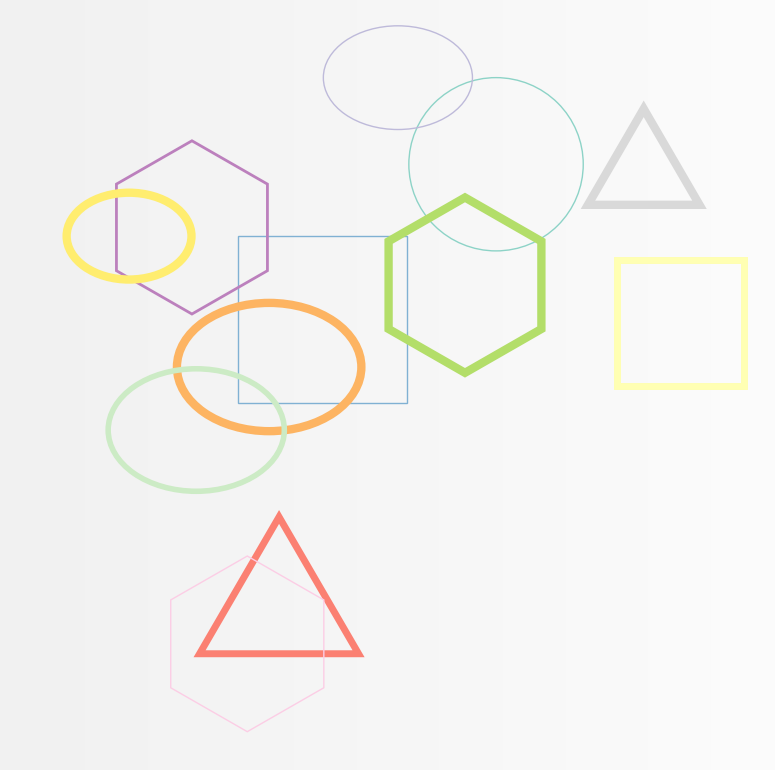[{"shape": "circle", "thickness": 0.5, "radius": 0.56, "center": [0.64, 0.787]}, {"shape": "square", "thickness": 2.5, "radius": 0.41, "center": [0.878, 0.581]}, {"shape": "oval", "thickness": 0.5, "radius": 0.48, "center": [0.513, 0.899]}, {"shape": "triangle", "thickness": 2.5, "radius": 0.59, "center": [0.36, 0.21]}, {"shape": "square", "thickness": 0.5, "radius": 0.54, "center": [0.416, 0.585]}, {"shape": "oval", "thickness": 3, "radius": 0.59, "center": [0.347, 0.523]}, {"shape": "hexagon", "thickness": 3, "radius": 0.57, "center": [0.6, 0.63]}, {"shape": "hexagon", "thickness": 0.5, "radius": 0.57, "center": [0.319, 0.164]}, {"shape": "triangle", "thickness": 3, "radius": 0.42, "center": [0.831, 0.776]}, {"shape": "hexagon", "thickness": 1, "radius": 0.56, "center": [0.248, 0.705]}, {"shape": "oval", "thickness": 2, "radius": 0.57, "center": [0.253, 0.442]}, {"shape": "oval", "thickness": 3, "radius": 0.4, "center": [0.167, 0.693]}]